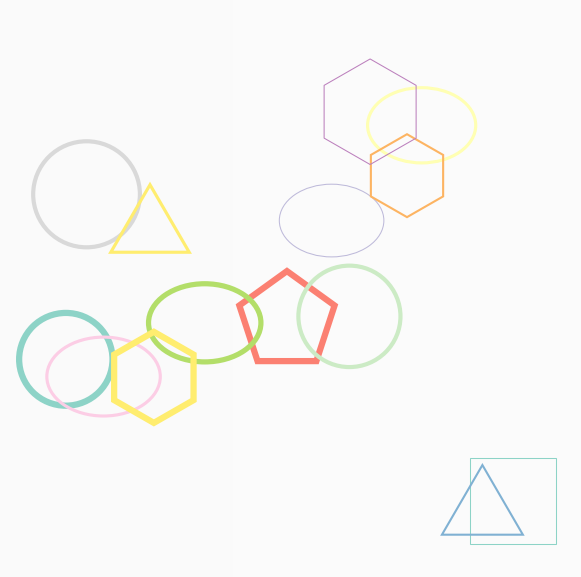[{"shape": "square", "thickness": 0.5, "radius": 0.37, "center": [0.882, 0.132]}, {"shape": "circle", "thickness": 3, "radius": 0.4, "center": [0.113, 0.377]}, {"shape": "oval", "thickness": 1.5, "radius": 0.47, "center": [0.725, 0.782]}, {"shape": "oval", "thickness": 0.5, "radius": 0.45, "center": [0.57, 0.617]}, {"shape": "pentagon", "thickness": 3, "radius": 0.43, "center": [0.494, 0.444]}, {"shape": "triangle", "thickness": 1, "radius": 0.4, "center": [0.83, 0.113]}, {"shape": "hexagon", "thickness": 1, "radius": 0.36, "center": [0.7, 0.695]}, {"shape": "oval", "thickness": 2.5, "radius": 0.48, "center": [0.352, 0.44]}, {"shape": "oval", "thickness": 1.5, "radius": 0.49, "center": [0.178, 0.347]}, {"shape": "circle", "thickness": 2, "radius": 0.46, "center": [0.149, 0.663]}, {"shape": "hexagon", "thickness": 0.5, "radius": 0.46, "center": [0.637, 0.806]}, {"shape": "circle", "thickness": 2, "radius": 0.44, "center": [0.601, 0.451]}, {"shape": "triangle", "thickness": 1.5, "radius": 0.39, "center": [0.258, 0.601]}, {"shape": "hexagon", "thickness": 3, "radius": 0.39, "center": [0.265, 0.346]}]